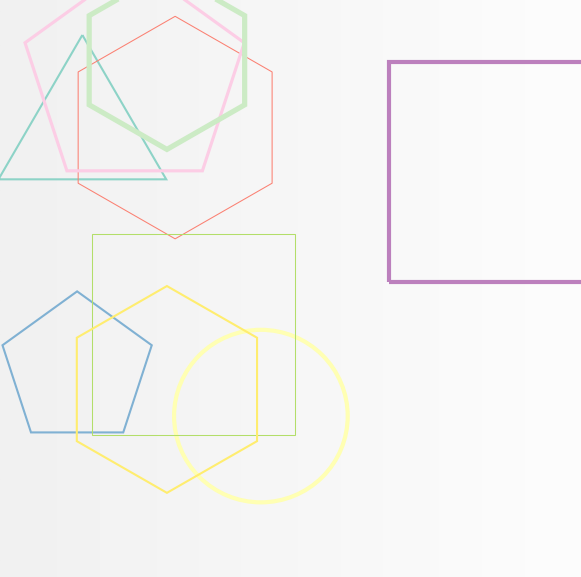[{"shape": "triangle", "thickness": 1, "radius": 0.83, "center": [0.142, 0.772]}, {"shape": "circle", "thickness": 2, "radius": 0.75, "center": [0.449, 0.279]}, {"shape": "hexagon", "thickness": 0.5, "radius": 0.96, "center": [0.301, 0.778]}, {"shape": "pentagon", "thickness": 1, "radius": 0.68, "center": [0.133, 0.36]}, {"shape": "square", "thickness": 0.5, "radius": 0.87, "center": [0.333, 0.42]}, {"shape": "pentagon", "thickness": 1.5, "radius": 0.99, "center": [0.232, 0.864]}, {"shape": "square", "thickness": 2, "radius": 0.95, "center": [0.86, 0.701]}, {"shape": "hexagon", "thickness": 2.5, "radius": 0.77, "center": [0.287, 0.895]}, {"shape": "hexagon", "thickness": 1, "radius": 0.9, "center": [0.287, 0.325]}]